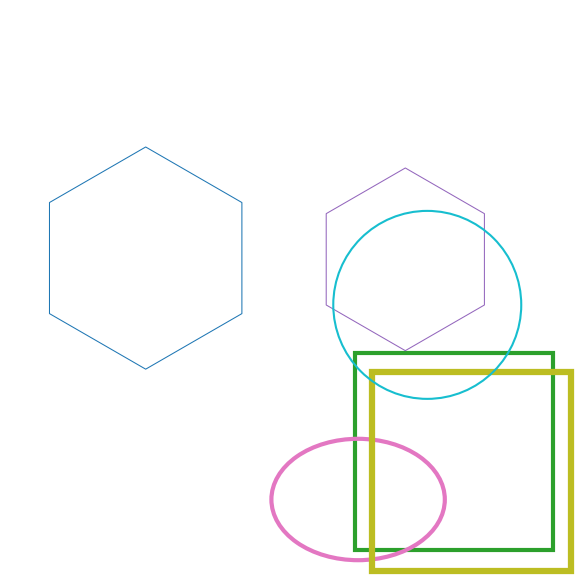[{"shape": "hexagon", "thickness": 0.5, "radius": 0.96, "center": [0.252, 0.552]}, {"shape": "square", "thickness": 2, "radius": 0.85, "center": [0.786, 0.217]}, {"shape": "hexagon", "thickness": 0.5, "radius": 0.79, "center": [0.702, 0.55]}, {"shape": "oval", "thickness": 2, "radius": 0.75, "center": [0.62, 0.134]}, {"shape": "square", "thickness": 3, "radius": 0.86, "center": [0.817, 0.183]}, {"shape": "circle", "thickness": 1, "radius": 0.81, "center": [0.74, 0.471]}]